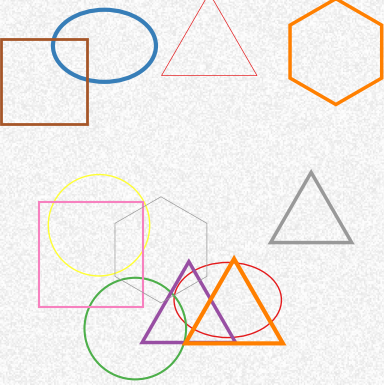[{"shape": "oval", "thickness": 1, "radius": 0.7, "center": [0.592, 0.221]}, {"shape": "triangle", "thickness": 0.5, "radius": 0.72, "center": [0.544, 0.875]}, {"shape": "oval", "thickness": 3, "radius": 0.67, "center": [0.271, 0.881]}, {"shape": "circle", "thickness": 1.5, "radius": 0.66, "center": [0.351, 0.147]}, {"shape": "triangle", "thickness": 2.5, "radius": 0.7, "center": [0.491, 0.18]}, {"shape": "triangle", "thickness": 3, "radius": 0.73, "center": [0.608, 0.181]}, {"shape": "hexagon", "thickness": 2.5, "radius": 0.69, "center": [0.872, 0.866]}, {"shape": "circle", "thickness": 1, "radius": 0.66, "center": [0.257, 0.415]}, {"shape": "square", "thickness": 2, "radius": 0.55, "center": [0.114, 0.788]}, {"shape": "square", "thickness": 1.5, "radius": 0.68, "center": [0.236, 0.339]}, {"shape": "hexagon", "thickness": 0.5, "radius": 0.69, "center": [0.418, 0.351]}, {"shape": "triangle", "thickness": 2.5, "radius": 0.61, "center": [0.808, 0.431]}]